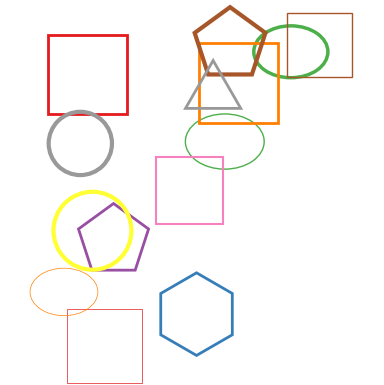[{"shape": "square", "thickness": 0.5, "radius": 0.48, "center": [0.271, 0.101]}, {"shape": "square", "thickness": 2, "radius": 0.51, "center": [0.227, 0.806]}, {"shape": "hexagon", "thickness": 2, "radius": 0.54, "center": [0.51, 0.184]}, {"shape": "oval", "thickness": 2.5, "radius": 0.48, "center": [0.755, 0.866]}, {"shape": "oval", "thickness": 1, "radius": 0.51, "center": [0.584, 0.632]}, {"shape": "pentagon", "thickness": 2, "radius": 0.48, "center": [0.295, 0.376]}, {"shape": "square", "thickness": 2, "radius": 0.52, "center": [0.62, 0.784]}, {"shape": "oval", "thickness": 0.5, "radius": 0.44, "center": [0.166, 0.242]}, {"shape": "circle", "thickness": 3, "radius": 0.51, "center": [0.24, 0.401]}, {"shape": "pentagon", "thickness": 3, "radius": 0.48, "center": [0.598, 0.885]}, {"shape": "square", "thickness": 1, "radius": 0.42, "center": [0.83, 0.883]}, {"shape": "square", "thickness": 1.5, "radius": 0.43, "center": [0.492, 0.506]}, {"shape": "triangle", "thickness": 2, "radius": 0.41, "center": [0.554, 0.76]}, {"shape": "circle", "thickness": 3, "radius": 0.41, "center": [0.209, 0.627]}]